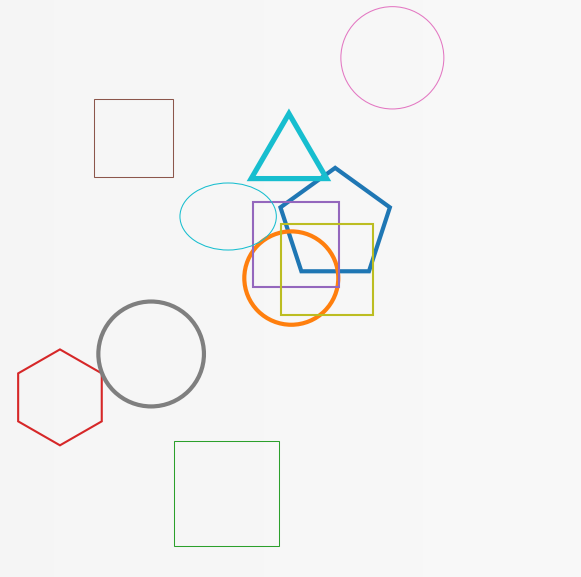[{"shape": "pentagon", "thickness": 2, "radius": 0.49, "center": [0.577, 0.609]}, {"shape": "circle", "thickness": 2, "radius": 0.4, "center": [0.501, 0.518]}, {"shape": "square", "thickness": 0.5, "radius": 0.45, "center": [0.389, 0.145]}, {"shape": "hexagon", "thickness": 1, "radius": 0.42, "center": [0.103, 0.311]}, {"shape": "square", "thickness": 1, "radius": 0.37, "center": [0.509, 0.576]}, {"shape": "square", "thickness": 0.5, "radius": 0.34, "center": [0.23, 0.759]}, {"shape": "circle", "thickness": 0.5, "radius": 0.44, "center": [0.675, 0.899]}, {"shape": "circle", "thickness": 2, "radius": 0.45, "center": [0.26, 0.386]}, {"shape": "square", "thickness": 1, "radius": 0.39, "center": [0.563, 0.532]}, {"shape": "triangle", "thickness": 2.5, "radius": 0.37, "center": [0.497, 0.727]}, {"shape": "oval", "thickness": 0.5, "radius": 0.41, "center": [0.392, 0.624]}]